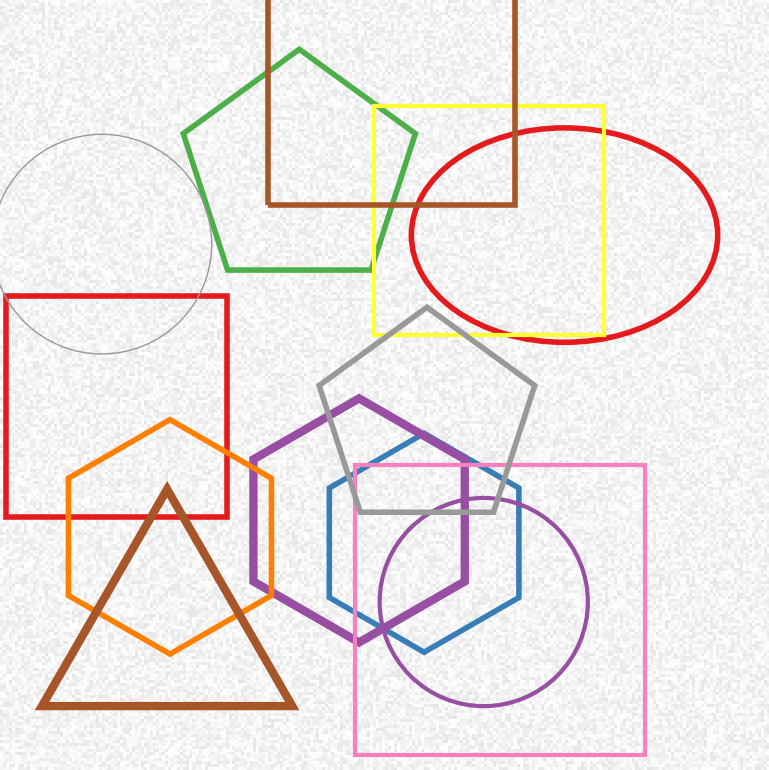[{"shape": "oval", "thickness": 2, "radius": 0.99, "center": [0.733, 0.695]}, {"shape": "square", "thickness": 2, "radius": 0.72, "center": [0.151, 0.472]}, {"shape": "hexagon", "thickness": 2, "radius": 0.71, "center": [0.551, 0.295]}, {"shape": "pentagon", "thickness": 2, "radius": 0.79, "center": [0.389, 0.777]}, {"shape": "hexagon", "thickness": 3, "radius": 0.79, "center": [0.466, 0.324]}, {"shape": "circle", "thickness": 1.5, "radius": 0.68, "center": [0.628, 0.218]}, {"shape": "hexagon", "thickness": 2, "radius": 0.76, "center": [0.221, 0.303]}, {"shape": "square", "thickness": 1.5, "radius": 0.74, "center": [0.635, 0.714]}, {"shape": "square", "thickness": 2, "radius": 0.8, "center": [0.508, 0.894]}, {"shape": "triangle", "thickness": 3, "radius": 0.94, "center": [0.217, 0.177]}, {"shape": "square", "thickness": 1.5, "radius": 0.94, "center": [0.65, 0.208]}, {"shape": "pentagon", "thickness": 2, "radius": 0.74, "center": [0.554, 0.454]}, {"shape": "circle", "thickness": 0.5, "radius": 0.71, "center": [0.132, 0.683]}]